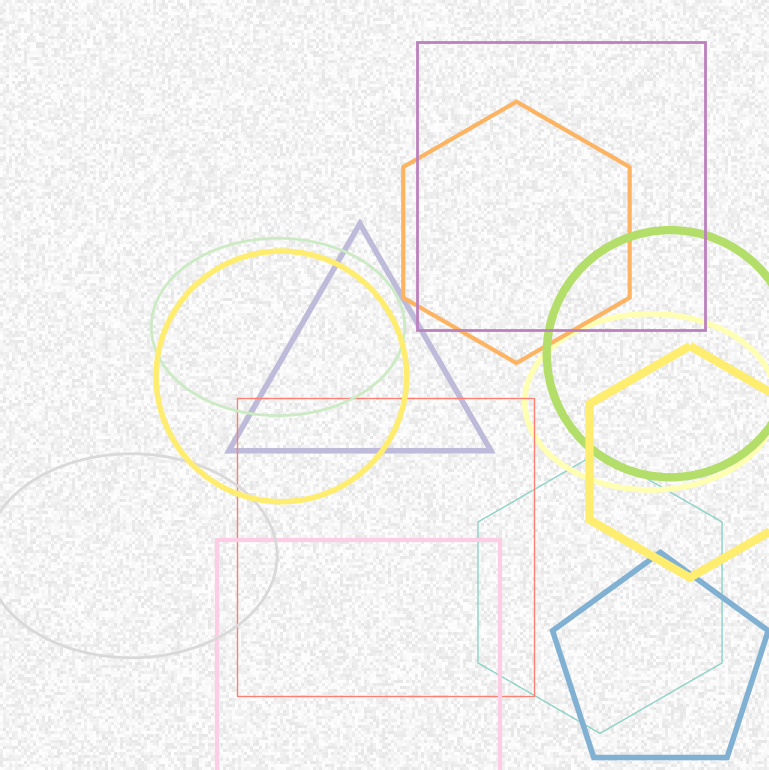[{"shape": "hexagon", "thickness": 0.5, "radius": 0.92, "center": [0.779, 0.231]}, {"shape": "oval", "thickness": 2, "radius": 0.82, "center": [0.845, 0.478]}, {"shape": "triangle", "thickness": 2, "radius": 0.98, "center": [0.467, 0.513]}, {"shape": "square", "thickness": 0.5, "radius": 0.97, "center": [0.501, 0.29]}, {"shape": "pentagon", "thickness": 2, "radius": 0.74, "center": [0.858, 0.135]}, {"shape": "hexagon", "thickness": 1.5, "radius": 0.85, "center": [0.671, 0.698]}, {"shape": "circle", "thickness": 3, "radius": 0.8, "center": [0.871, 0.541]}, {"shape": "square", "thickness": 1.5, "radius": 0.92, "center": [0.465, 0.115]}, {"shape": "oval", "thickness": 1, "radius": 0.95, "center": [0.171, 0.278]}, {"shape": "square", "thickness": 1, "radius": 0.93, "center": [0.728, 0.758]}, {"shape": "oval", "thickness": 1, "radius": 0.82, "center": [0.361, 0.575]}, {"shape": "circle", "thickness": 2, "radius": 0.81, "center": [0.365, 0.511]}, {"shape": "hexagon", "thickness": 3, "radius": 0.75, "center": [0.896, 0.4]}]